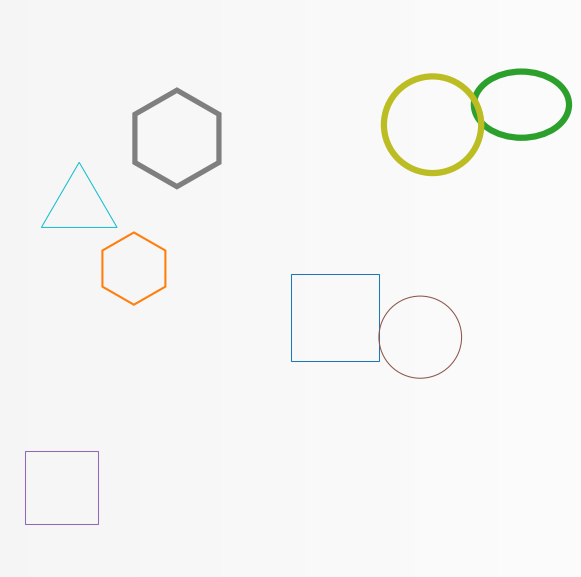[{"shape": "square", "thickness": 0.5, "radius": 0.38, "center": [0.577, 0.45]}, {"shape": "hexagon", "thickness": 1, "radius": 0.31, "center": [0.23, 0.534]}, {"shape": "oval", "thickness": 3, "radius": 0.41, "center": [0.897, 0.818]}, {"shape": "square", "thickness": 0.5, "radius": 0.32, "center": [0.106, 0.155]}, {"shape": "circle", "thickness": 0.5, "radius": 0.36, "center": [0.723, 0.415]}, {"shape": "hexagon", "thickness": 2.5, "radius": 0.42, "center": [0.304, 0.759]}, {"shape": "circle", "thickness": 3, "radius": 0.42, "center": [0.744, 0.783]}, {"shape": "triangle", "thickness": 0.5, "radius": 0.38, "center": [0.136, 0.643]}]